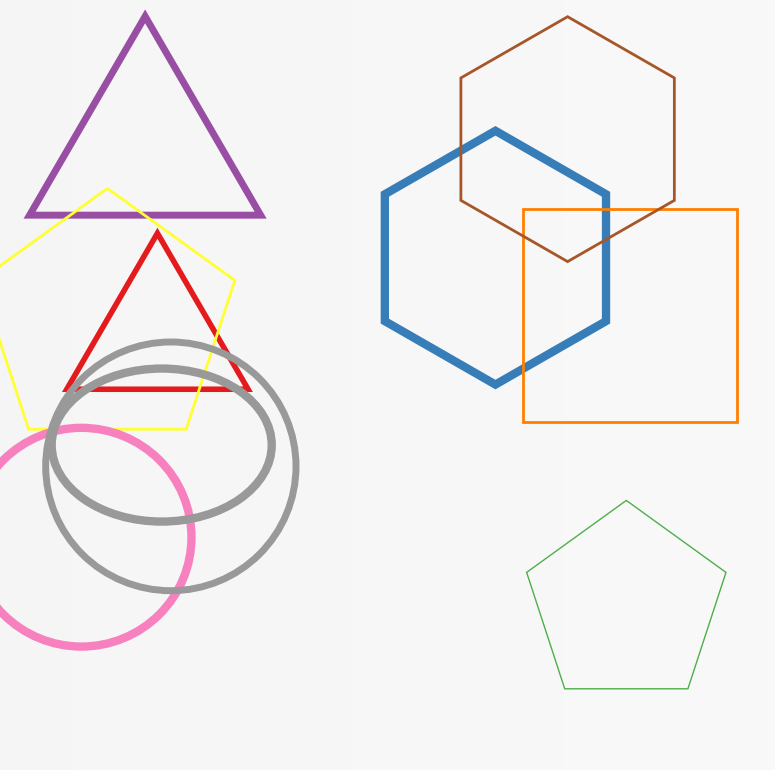[{"shape": "triangle", "thickness": 2, "radius": 0.68, "center": [0.203, 0.562]}, {"shape": "hexagon", "thickness": 3, "radius": 0.82, "center": [0.639, 0.665]}, {"shape": "pentagon", "thickness": 0.5, "radius": 0.68, "center": [0.808, 0.215]}, {"shape": "triangle", "thickness": 2.5, "radius": 0.86, "center": [0.187, 0.807]}, {"shape": "square", "thickness": 1, "radius": 0.69, "center": [0.813, 0.59]}, {"shape": "pentagon", "thickness": 1, "radius": 0.86, "center": [0.139, 0.582]}, {"shape": "hexagon", "thickness": 1, "radius": 0.8, "center": [0.732, 0.819]}, {"shape": "circle", "thickness": 3, "radius": 0.71, "center": [0.105, 0.302]}, {"shape": "oval", "thickness": 3, "radius": 0.71, "center": [0.209, 0.422]}, {"shape": "circle", "thickness": 2.5, "radius": 0.81, "center": [0.22, 0.394]}]